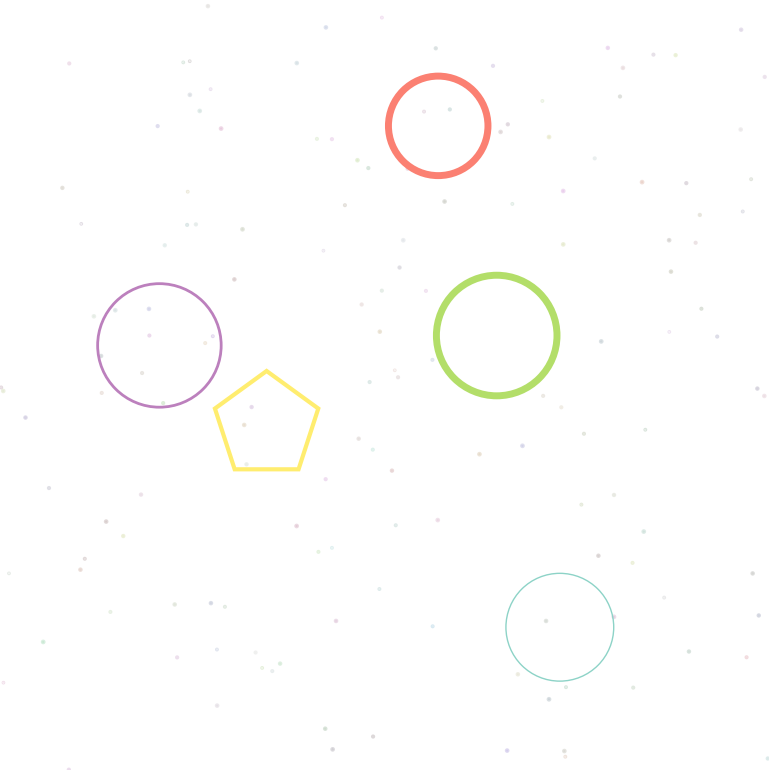[{"shape": "circle", "thickness": 0.5, "radius": 0.35, "center": [0.727, 0.185]}, {"shape": "circle", "thickness": 2.5, "radius": 0.32, "center": [0.569, 0.837]}, {"shape": "circle", "thickness": 2.5, "radius": 0.39, "center": [0.645, 0.564]}, {"shape": "circle", "thickness": 1, "radius": 0.4, "center": [0.207, 0.551]}, {"shape": "pentagon", "thickness": 1.5, "radius": 0.35, "center": [0.346, 0.448]}]